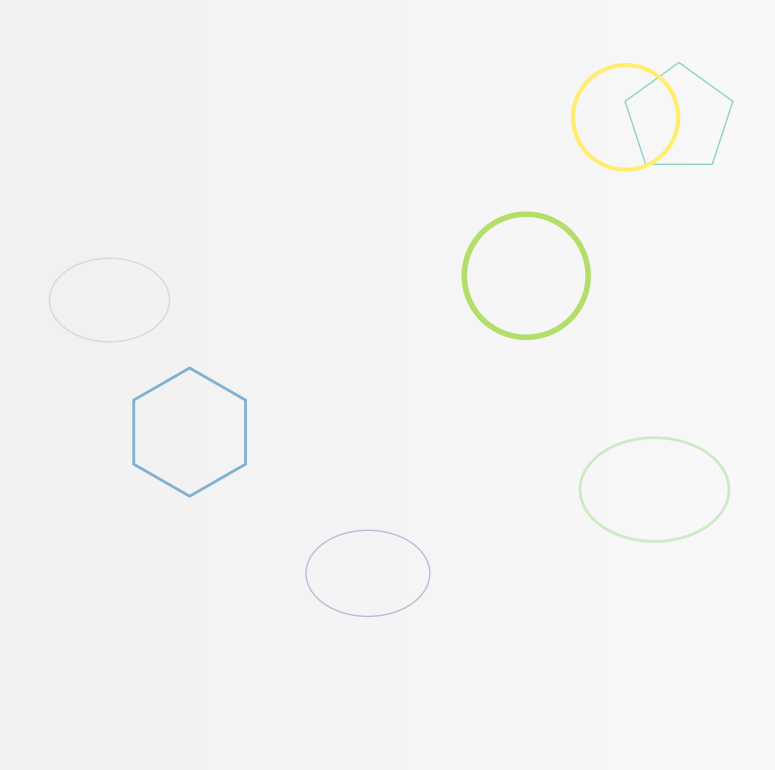[{"shape": "pentagon", "thickness": 0.5, "radius": 0.37, "center": [0.876, 0.846]}, {"shape": "oval", "thickness": 0.5, "radius": 0.4, "center": [0.475, 0.255]}, {"shape": "hexagon", "thickness": 1, "radius": 0.42, "center": [0.245, 0.439]}, {"shape": "circle", "thickness": 2, "radius": 0.4, "center": [0.679, 0.642]}, {"shape": "oval", "thickness": 0.5, "radius": 0.39, "center": [0.141, 0.61]}, {"shape": "oval", "thickness": 1, "radius": 0.48, "center": [0.845, 0.364]}, {"shape": "circle", "thickness": 1.5, "radius": 0.34, "center": [0.807, 0.848]}]